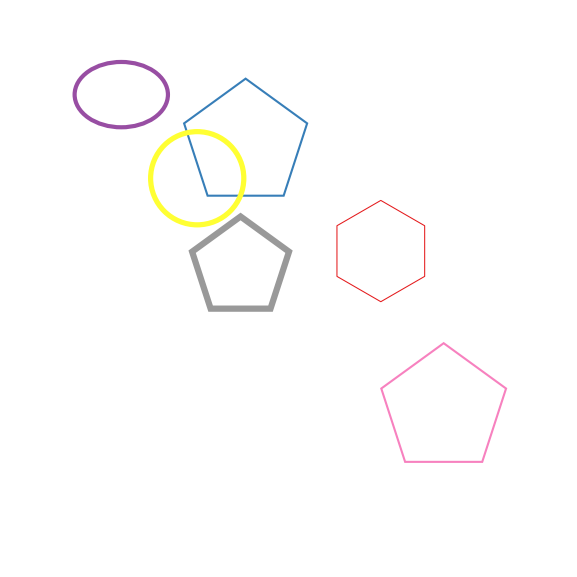[{"shape": "hexagon", "thickness": 0.5, "radius": 0.44, "center": [0.659, 0.564]}, {"shape": "pentagon", "thickness": 1, "radius": 0.56, "center": [0.425, 0.751]}, {"shape": "oval", "thickness": 2, "radius": 0.4, "center": [0.21, 0.835]}, {"shape": "circle", "thickness": 2.5, "radius": 0.4, "center": [0.341, 0.69]}, {"shape": "pentagon", "thickness": 1, "radius": 0.57, "center": [0.768, 0.291]}, {"shape": "pentagon", "thickness": 3, "radius": 0.44, "center": [0.417, 0.536]}]